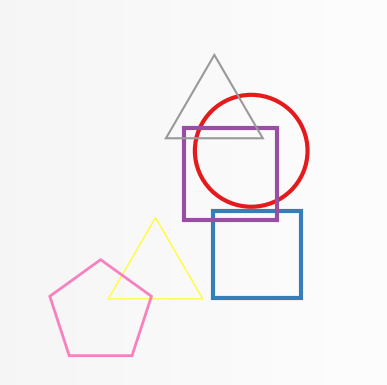[{"shape": "circle", "thickness": 3, "radius": 0.73, "center": [0.648, 0.608]}, {"shape": "square", "thickness": 3, "radius": 0.57, "center": [0.664, 0.34]}, {"shape": "square", "thickness": 3, "radius": 0.6, "center": [0.595, 0.548]}, {"shape": "triangle", "thickness": 1, "radius": 0.7, "center": [0.401, 0.294]}, {"shape": "pentagon", "thickness": 2, "radius": 0.69, "center": [0.26, 0.188]}, {"shape": "triangle", "thickness": 1.5, "radius": 0.72, "center": [0.553, 0.713]}]